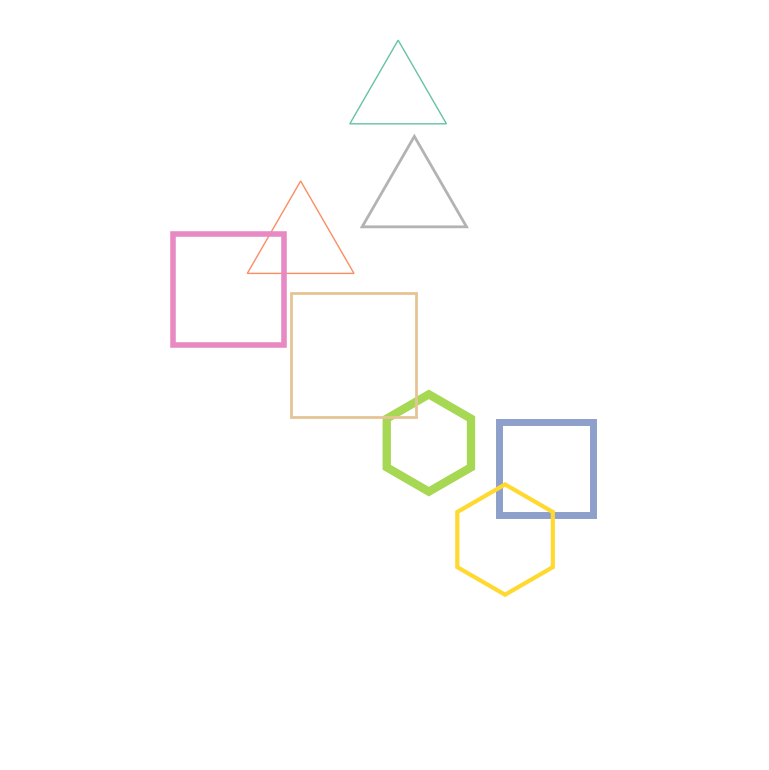[{"shape": "triangle", "thickness": 0.5, "radius": 0.36, "center": [0.517, 0.875]}, {"shape": "triangle", "thickness": 0.5, "radius": 0.4, "center": [0.39, 0.685]}, {"shape": "square", "thickness": 2.5, "radius": 0.3, "center": [0.709, 0.392]}, {"shape": "square", "thickness": 2, "radius": 0.36, "center": [0.297, 0.624]}, {"shape": "hexagon", "thickness": 3, "radius": 0.32, "center": [0.557, 0.425]}, {"shape": "hexagon", "thickness": 1.5, "radius": 0.36, "center": [0.656, 0.299]}, {"shape": "square", "thickness": 1, "radius": 0.4, "center": [0.459, 0.539]}, {"shape": "triangle", "thickness": 1, "radius": 0.39, "center": [0.538, 0.745]}]